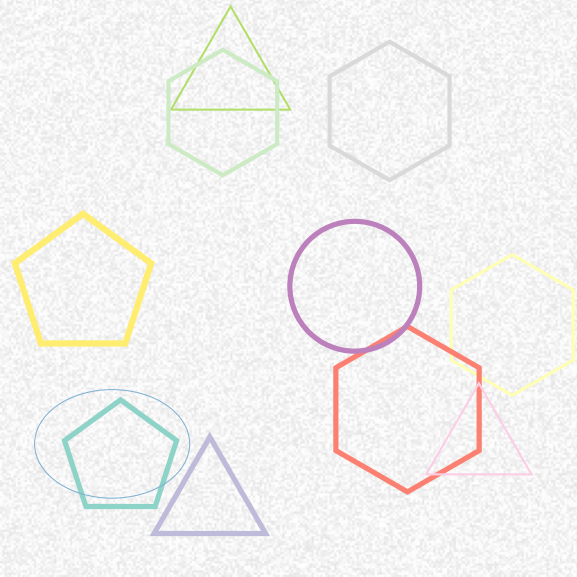[{"shape": "pentagon", "thickness": 2.5, "radius": 0.51, "center": [0.209, 0.205]}, {"shape": "hexagon", "thickness": 1.5, "radius": 0.61, "center": [0.887, 0.436]}, {"shape": "triangle", "thickness": 2.5, "radius": 0.56, "center": [0.363, 0.131]}, {"shape": "hexagon", "thickness": 2.5, "radius": 0.72, "center": [0.706, 0.291]}, {"shape": "oval", "thickness": 0.5, "radius": 0.67, "center": [0.194, 0.231]}, {"shape": "triangle", "thickness": 1, "radius": 0.6, "center": [0.399, 0.869]}, {"shape": "triangle", "thickness": 1, "radius": 0.53, "center": [0.829, 0.23]}, {"shape": "hexagon", "thickness": 2, "radius": 0.6, "center": [0.675, 0.807]}, {"shape": "circle", "thickness": 2.5, "radius": 0.56, "center": [0.614, 0.503]}, {"shape": "hexagon", "thickness": 2, "radius": 0.54, "center": [0.386, 0.804]}, {"shape": "pentagon", "thickness": 3, "radius": 0.62, "center": [0.144, 0.505]}]